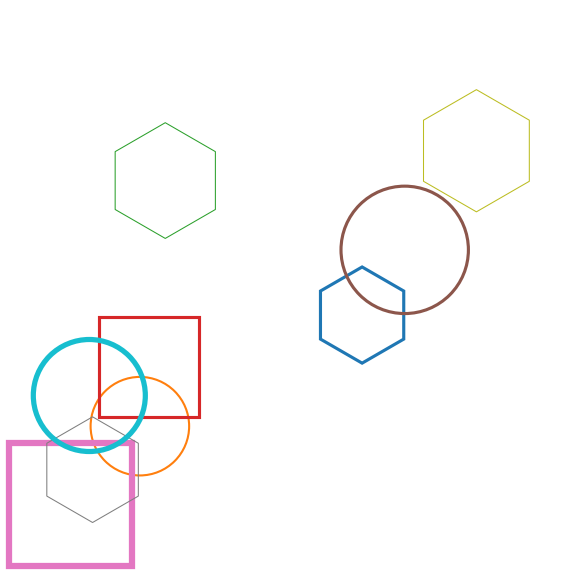[{"shape": "hexagon", "thickness": 1.5, "radius": 0.42, "center": [0.627, 0.454]}, {"shape": "circle", "thickness": 1, "radius": 0.43, "center": [0.242, 0.261]}, {"shape": "hexagon", "thickness": 0.5, "radius": 0.5, "center": [0.286, 0.686]}, {"shape": "square", "thickness": 1.5, "radius": 0.43, "center": [0.258, 0.364]}, {"shape": "circle", "thickness": 1.5, "radius": 0.55, "center": [0.701, 0.566]}, {"shape": "square", "thickness": 3, "radius": 0.53, "center": [0.122, 0.126]}, {"shape": "hexagon", "thickness": 0.5, "radius": 0.46, "center": [0.16, 0.186]}, {"shape": "hexagon", "thickness": 0.5, "radius": 0.53, "center": [0.825, 0.738]}, {"shape": "circle", "thickness": 2.5, "radius": 0.48, "center": [0.155, 0.314]}]